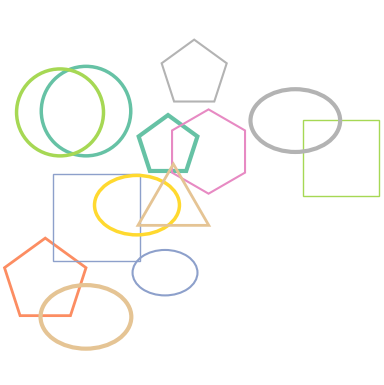[{"shape": "pentagon", "thickness": 3, "radius": 0.4, "center": [0.436, 0.621]}, {"shape": "circle", "thickness": 2.5, "radius": 0.58, "center": [0.223, 0.711]}, {"shape": "pentagon", "thickness": 2, "radius": 0.56, "center": [0.118, 0.27]}, {"shape": "oval", "thickness": 1.5, "radius": 0.42, "center": [0.429, 0.292]}, {"shape": "square", "thickness": 1, "radius": 0.56, "center": [0.251, 0.436]}, {"shape": "hexagon", "thickness": 1.5, "radius": 0.55, "center": [0.542, 0.606]}, {"shape": "square", "thickness": 1, "radius": 0.5, "center": [0.886, 0.589]}, {"shape": "circle", "thickness": 2.5, "radius": 0.56, "center": [0.156, 0.708]}, {"shape": "oval", "thickness": 2.5, "radius": 0.55, "center": [0.356, 0.467]}, {"shape": "oval", "thickness": 3, "radius": 0.59, "center": [0.223, 0.177]}, {"shape": "triangle", "thickness": 2, "radius": 0.53, "center": [0.45, 0.468]}, {"shape": "pentagon", "thickness": 1.5, "radius": 0.44, "center": [0.504, 0.808]}, {"shape": "oval", "thickness": 3, "radius": 0.58, "center": [0.767, 0.687]}]